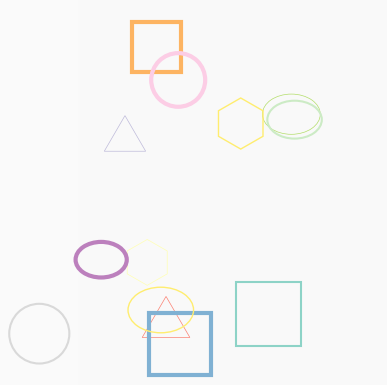[{"shape": "square", "thickness": 1.5, "radius": 0.42, "center": [0.694, 0.185]}, {"shape": "hexagon", "thickness": 0.5, "radius": 0.3, "center": [0.38, 0.318]}, {"shape": "triangle", "thickness": 0.5, "radius": 0.31, "center": [0.323, 0.638]}, {"shape": "triangle", "thickness": 0.5, "radius": 0.36, "center": [0.428, 0.159]}, {"shape": "square", "thickness": 3, "radius": 0.4, "center": [0.465, 0.107]}, {"shape": "square", "thickness": 3, "radius": 0.32, "center": [0.404, 0.878]}, {"shape": "oval", "thickness": 0.5, "radius": 0.37, "center": [0.752, 0.703]}, {"shape": "circle", "thickness": 3, "radius": 0.35, "center": [0.46, 0.792]}, {"shape": "circle", "thickness": 1.5, "radius": 0.39, "center": [0.101, 0.133]}, {"shape": "oval", "thickness": 3, "radius": 0.33, "center": [0.261, 0.325]}, {"shape": "oval", "thickness": 1.5, "radius": 0.35, "center": [0.76, 0.689]}, {"shape": "oval", "thickness": 1, "radius": 0.42, "center": [0.415, 0.195]}, {"shape": "hexagon", "thickness": 1, "radius": 0.33, "center": [0.621, 0.679]}]